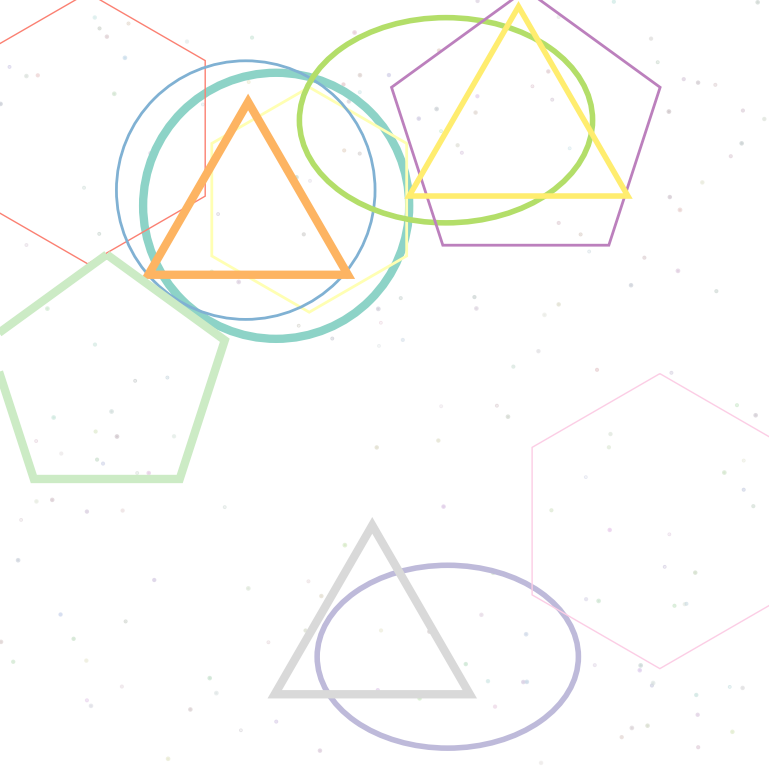[{"shape": "circle", "thickness": 3, "radius": 0.86, "center": [0.359, 0.733]}, {"shape": "hexagon", "thickness": 1, "radius": 0.73, "center": [0.402, 0.741]}, {"shape": "oval", "thickness": 2, "radius": 0.85, "center": [0.582, 0.147]}, {"shape": "hexagon", "thickness": 0.5, "radius": 0.88, "center": [0.114, 0.833]}, {"shape": "circle", "thickness": 1, "radius": 0.84, "center": [0.319, 0.753]}, {"shape": "triangle", "thickness": 3, "radius": 0.75, "center": [0.322, 0.718]}, {"shape": "oval", "thickness": 2, "radius": 0.95, "center": [0.579, 0.844]}, {"shape": "hexagon", "thickness": 0.5, "radius": 0.96, "center": [0.857, 0.323]}, {"shape": "triangle", "thickness": 3, "radius": 0.73, "center": [0.483, 0.171]}, {"shape": "pentagon", "thickness": 1, "radius": 0.92, "center": [0.683, 0.83]}, {"shape": "pentagon", "thickness": 3, "radius": 0.81, "center": [0.139, 0.508]}, {"shape": "triangle", "thickness": 2, "radius": 0.82, "center": [0.673, 0.827]}]